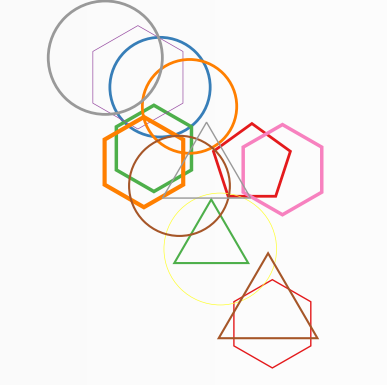[{"shape": "pentagon", "thickness": 2, "radius": 0.52, "center": [0.65, 0.575]}, {"shape": "hexagon", "thickness": 1, "radius": 0.57, "center": [0.703, 0.159]}, {"shape": "circle", "thickness": 2, "radius": 0.65, "center": [0.413, 0.774]}, {"shape": "hexagon", "thickness": 2.5, "radius": 0.56, "center": [0.397, 0.615]}, {"shape": "triangle", "thickness": 1.5, "radius": 0.55, "center": [0.545, 0.372]}, {"shape": "hexagon", "thickness": 0.5, "radius": 0.67, "center": [0.356, 0.799]}, {"shape": "hexagon", "thickness": 3, "radius": 0.59, "center": [0.371, 0.579]}, {"shape": "circle", "thickness": 2, "radius": 0.61, "center": [0.489, 0.724]}, {"shape": "circle", "thickness": 0.5, "radius": 0.73, "center": [0.568, 0.353]}, {"shape": "triangle", "thickness": 1.5, "radius": 0.74, "center": [0.692, 0.195]}, {"shape": "circle", "thickness": 1.5, "radius": 0.65, "center": [0.463, 0.517]}, {"shape": "hexagon", "thickness": 2.5, "radius": 0.59, "center": [0.729, 0.559]}, {"shape": "triangle", "thickness": 1, "radius": 0.66, "center": [0.533, 0.551]}, {"shape": "circle", "thickness": 2, "radius": 0.74, "center": [0.272, 0.85]}]